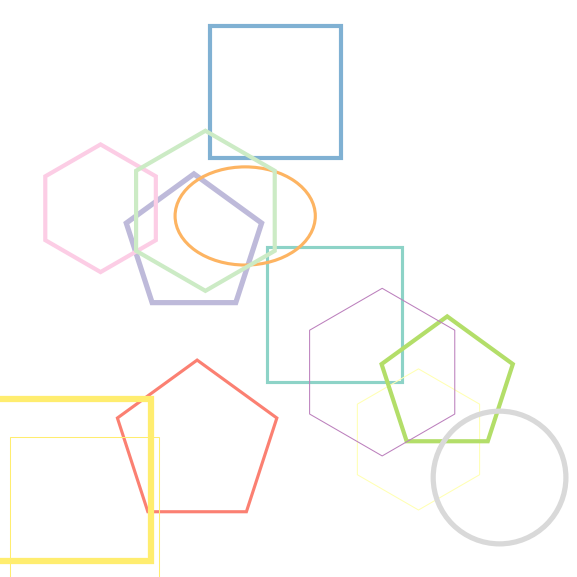[{"shape": "square", "thickness": 1.5, "radius": 0.59, "center": [0.579, 0.454]}, {"shape": "hexagon", "thickness": 0.5, "radius": 0.61, "center": [0.725, 0.238]}, {"shape": "pentagon", "thickness": 2.5, "radius": 0.62, "center": [0.336, 0.575]}, {"shape": "pentagon", "thickness": 1.5, "radius": 0.73, "center": [0.341, 0.23]}, {"shape": "square", "thickness": 2, "radius": 0.57, "center": [0.477, 0.84]}, {"shape": "oval", "thickness": 1.5, "radius": 0.61, "center": [0.425, 0.625]}, {"shape": "pentagon", "thickness": 2, "radius": 0.6, "center": [0.774, 0.332]}, {"shape": "hexagon", "thickness": 2, "radius": 0.55, "center": [0.174, 0.639]}, {"shape": "circle", "thickness": 2.5, "radius": 0.57, "center": [0.865, 0.172]}, {"shape": "hexagon", "thickness": 0.5, "radius": 0.73, "center": [0.662, 0.355]}, {"shape": "hexagon", "thickness": 2, "radius": 0.69, "center": [0.356, 0.634]}, {"shape": "square", "thickness": 0.5, "radius": 0.65, "center": [0.147, 0.112]}, {"shape": "square", "thickness": 3, "radius": 0.7, "center": [0.121, 0.168]}]